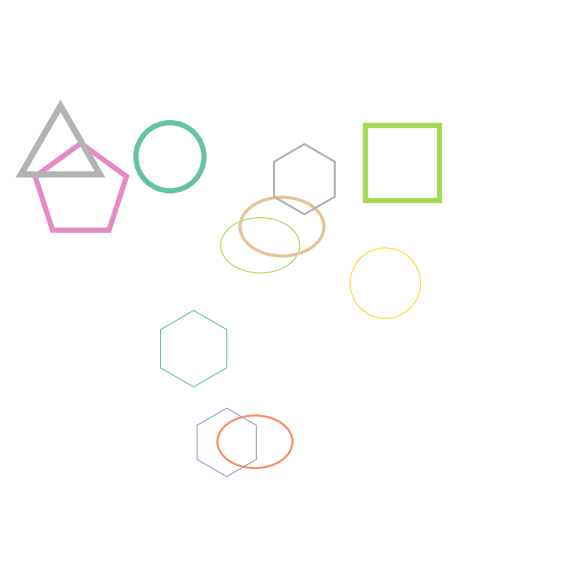[{"shape": "circle", "thickness": 2.5, "radius": 0.29, "center": [0.294, 0.728]}, {"shape": "hexagon", "thickness": 0.5, "radius": 0.33, "center": [0.335, 0.395]}, {"shape": "oval", "thickness": 1, "radius": 0.33, "center": [0.441, 0.234]}, {"shape": "hexagon", "thickness": 0.5, "radius": 0.3, "center": [0.393, 0.233]}, {"shape": "pentagon", "thickness": 2.5, "radius": 0.42, "center": [0.14, 0.668]}, {"shape": "oval", "thickness": 0.5, "radius": 0.34, "center": [0.451, 0.574]}, {"shape": "square", "thickness": 2.5, "radius": 0.32, "center": [0.696, 0.718]}, {"shape": "circle", "thickness": 0.5, "radius": 0.31, "center": [0.667, 0.509]}, {"shape": "oval", "thickness": 1.5, "radius": 0.36, "center": [0.488, 0.607]}, {"shape": "triangle", "thickness": 3, "radius": 0.4, "center": [0.105, 0.737]}, {"shape": "hexagon", "thickness": 1, "radius": 0.3, "center": [0.527, 0.689]}]